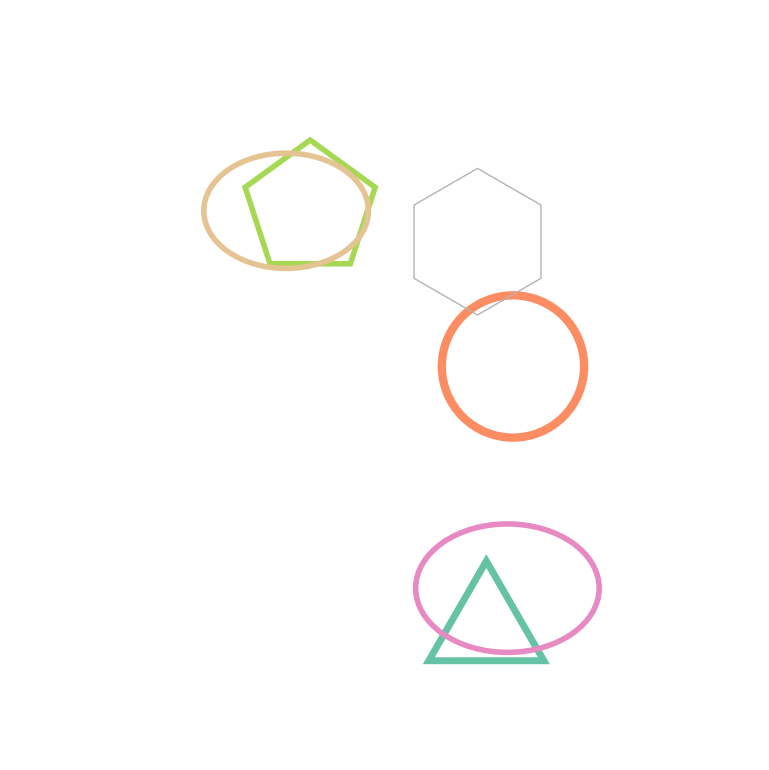[{"shape": "triangle", "thickness": 2.5, "radius": 0.43, "center": [0.632, 0.185]}, {"shape": "circle", "thickness": 3, "radius": 0.46, "center": [0.666, 0.524]}, {"shape": "oval", "thickness": 2, "radius": 0.6, "center": [0.659, 0.236]}, {"shape": "pentagon", "thickness": 2, "radius": 0.44, "center": [0.403, 0.729]}, {"shape": "oval", "thickness": 2, "radius": 0.53, "center": [0.372, 0.726]}, {"shape": "hexagon", "thickness": 0.5, "radius": 0.48, "center": [0.62, 0.686]}]